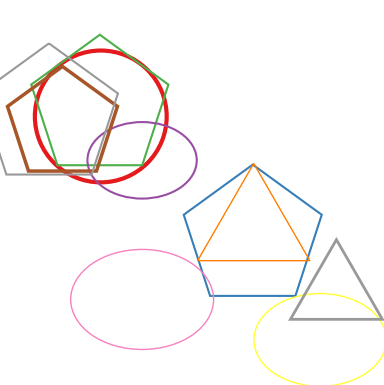[{"shape": "circle", "thickness": 3, "radius": 0.86, "center": [0.262, 0.698]}, {"shape": "pentagon", "thickness": 1.5, "radius": 0.94, "center": [0.656, 0.384]}, {"shape": "pentagon", "thickness": 1.5, "radius": 0.94, "center": [0.259, 0.722]}, {"shape": "oval", "thickness": 1.5, "radius": 0.71, "center": [0.369, 0.584]}, {"shape": "triangle", "thickness": 1, "radius": 0.84, "center": [0.659, 0.407]}, {"shape": "oval", "thickness": 1, "radius": 0.86, "center": [0.831, 0.117]}, {"shape": "pentagon", "thickness": 2.5, "radius": 0.75, "center": [0.162, 0.677]}, {"shape": "oval", "thickness": 1, "radius": 0.93, "center": [0.369, 0.222]}, {"shape": "pentagon", "thickness": 1.5, "radius": 0.94, "center": [0.127, 0.699]}, {"shape": "triangle", "thickness": 2, "radius": 0.69, "center": [0.874, 0.24]}]